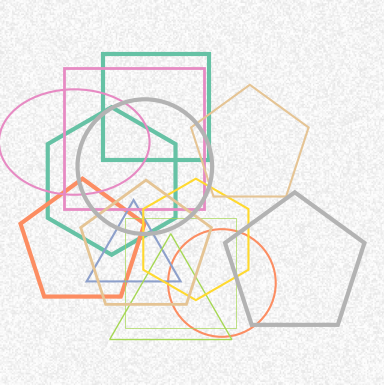[{"shape": "hexagon", "thickness": 3, "radius": 0.96, "center": [0.29, 0.53]}, {"shape": "square", "thickness": 3, "radius": 0.69, "center": [0.405, 0.723]}, {"shape": "pentagon", "thickness": 3, "radius": 0.85, "center": [0.214, 0.367]}, {"shape": "circle", "thickness": 1.5, "radius": 0.7, "center": [0.576, 0.265]}, {"shape": "triangle", "thickness": 1.5, "radius": 0.7, "center": [0.347, 0.339]}, {"shape": "square", "thickness": 2, "radius": 0.91, "center": [0.348, 0.64]}, {"shape": "oval", "thickness": 1.5, "radius": 0.98, "center": [0.193, 0.631]}, {"shape": "square", "thickness": 0.5, "radius": 0.71, "center": [0.469, 0.291]}, {"shape": "triangle", "thickness": 1, "radius": 0.92, "center": [0.444, 0.21]}, {"shape": "hexagon", "thickness": 1.5, "radius": 0.79, "center": [0.509, 0.378]}, {"shape": "pentagon", "thickness": 1.5, "radius": 0.8, "center": [0.649, 0.619]}, {"shape": "pentagon", "thickness": 2, "radius": 0.89, "center": [0.379, 0.354]}, {"shape": "pentagon", "thickness": 3, "radius": 0.95, "center": [0.766, 0.31]}, {"shape": "circle", "thickness": 3, "radius": 0.87, "center": [0.376, 0.567]}]